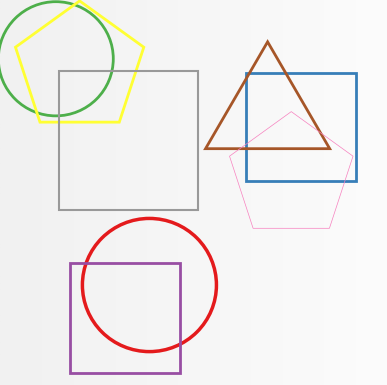[{"shape": "circle", "thickness": 2.5, "radius": 0.86, "center": [0.386, 0.26]}, {"shape": "square", "thickness": 2, "radius": 0.71, "center": [0.776, 0.67]}, {"shape": "circle", "thickness": 2, "radius": 0.74, "center": [0.144, 0.847]}, {"shape": "square", "thickness": 2, "radius": 0.71, "center": [0.323, 0.174]}, {"shape": "pentagon", "thickness": 2, "radius": 0.87, "center": [0.205, 0.824]}, {"shape": "triangle", "thickness": 2, "radius": 0.92, "center": [0.691, 0.706]}, {"shape": "pentagon", "thickness": 0.5, "radius": 0.84, "center": [0.752, 0.543]}, {"shape": "square", "thickness": 1.5, "radius": 0.9, "center": [0.332, 0.635]}]